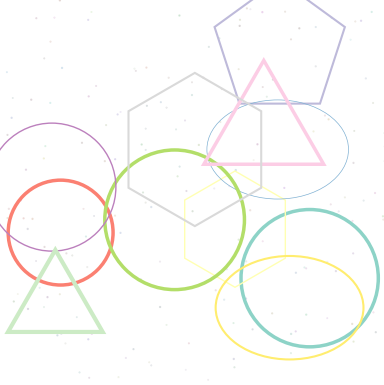[{"shape": "circle", "thickness": 2.5, "radius": 0.89, "center": [0.804, 0.277]}, {"shape": "hexagon", "thickness": 1, "radius": 0.75, "center": [0.61, 0.405]}, {"shape": "pentagon", "thickness": 1.5, "radius": 0.89, "center": [0.727, 0.875]}, {"shape": "circle", "thickness": 2.5, "radius": 0.68, "center": [0.157, 0.396]}, {"shape": "oval", "thickness": 0.5, "radius": 0.92, "center": [0.721, 0.612]}, {"shape": "circle", "thickness": 2.5, "radius": 0.91, "center": [0.454, 0.429]}, {"shape": "triangle", "thickness": 2.5, "radius": 0.9, "center": [0.685, 0.663]}, {"shape": "hexagon", "thickness": 1.5, "radius": 0.99, "center": [0.506, 0.612]}, {"shape": "circle", "thickness": 1, "radius": 0.83, "center": [0.135, 0.514]}, {"shape": "triangle", "thickness": 3, "radius": 0.71, "center": [0.144, 0.209]}, {"shape": "oval", "thickness": 1.5, "radius": 0.96, "center": [0.752, 0.201]}]